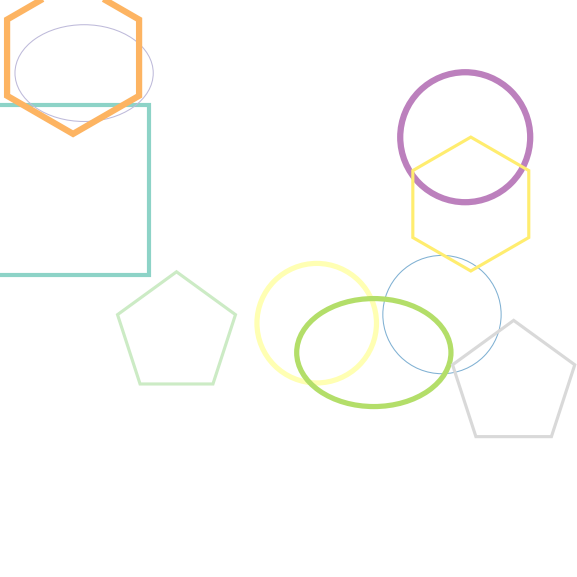[{"shape": "square", "thickness": 2, "radius": 0.74, "center": [0.111, 0.67]}, {"shape": "circle", "thickness": 2.5, "radius": 0.52, "center": [0.548, 0.44]}, {"shape": "oval", "thickness": 0.5, "radius": 0.6, "center": [0.146, 0.873]}, {"shape": "circle", "thickness": 0.5, "radius": 0.51, "center": [0.765, 0.454]}, {"shape": "hexagon", "thickness": 3, "radius": 0.66, "center": [0.127, 0.899]}, {"shape": "oval", "thickness": 2.5, "radius": 0.67, "center": [0.647, 0.389]}, {"shape": "pentagon", "thickness": 1.5, "radius": 0.56, "center": [0.889, 0.333]}, {"shape": "circle", "thickness": 3, "radius": 0.56, "center": [0.806, 0.762]}, {"shape": "pentagon", "thickness": 1.5, "radius": 0.54, "center": [0.306, 0.421]}, {"shape": "hexagon", "thickness": 1.5, "radius": 0.58, "center": [0.815, 0.646]}]